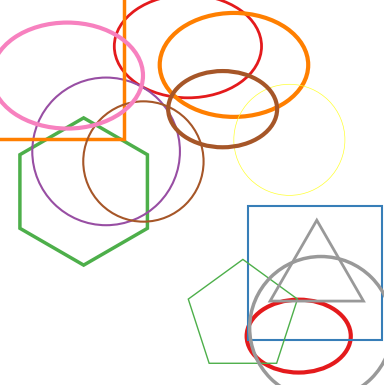[{"shape": "oval", "thickness": 2, "radius": 0.96, "center": [0.488, 0.88]}, {"shape": "oval", "thickness": 3, "radius": 0.68, "center": [0.776, 0.127]}, {"shape": "square", "thickness": 1.5, "radius": 0.87, "center": [0.818, 0.291]}, {"shape": "pentagon", "thickness": 1, "radius": 0.75, "center": [0.631, 0.177]}, {"shape": "hexagon", "thickness": 2.5, "radius": 0.96, "center": [0.217, 0.503]}, {"shape": "circle", "thickness": 1.5, "radius": 0.96, "center": [0.276, 0.607]}, {"shape": "oval", "thickness": 3, "radius": 0.96, "center": [0.608, 0.831]}, {"shape": "square", "thickness": 2.5, "radius": 0.98, "center": [0.127, 0.835]}, {"shape": "circle", "thickness": 0.5, "radius": 0.72, "center": [0.752, 0.637]}, {"shape": "oval", "thickness": 3, "radius": 0.71, "center": [0.578, 0.716]}, {"shape": "circle", "thickness": 1.5, "radius": 0.78, "center": [0.373, 0.581]}, {"shape": "oval", "thickness": 3, "radius": 0.98, "center": [0.175, 0.804]}, {"shape": "circle", "thickness": 2.5, "radius": 0.93, "center": [0.834, 0.148]}, {"shape": "triangle", "thickness": 2, "radius": 0.7, "center": [0.823, 0.288]}]